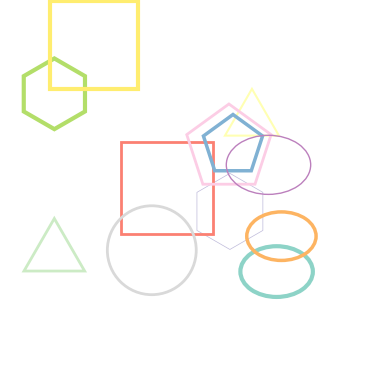[{"shape": "oval", "thickness": 3, "radius": 0.47, "center": [0.718, 0.295]}, {"shape": "triangle", "thickness": 1.5, "radius": 0.4, "center": [0.654, 0.688]}, {"shape": "hexagon", "thickness": 0.5, "radius": 0.49, "center": [0.597, 0.451]}, {"shape": "square", "thickness": 2, "radius": 0.59, "center": [0.434, 0.511]}, {"shape": "pentagon", "thickness": 2.5, "radius": 0.4, "center": [0.605, 0.622]}, {"shape": "oval", "thickness": 2.5, "radius": 0.45, "center": [0.731, 0.387]}, {"shape": "hexagon", "thickness": 3, "radius": 0.46, "center": [0.141, 0.756]}, {"shape": "pentagon", "thickness": 2, "radius": 0.58, "center": [0.595, 0.615]}, {"shape": "circle", "thickness": 2, "radius": 0.58, "center": [0.394, 0.35]}, {"shape": "oval", "thickness": 1, "radius": 0.55, "center": [0.697, 0.572]}, {"shape": "triangle", "thickness": 2, "radius": 0.45, "center": [0.141, 0.341]}, {"shape": "square", "thickness": 3, "radius": 0.57, "center": [0.245, 0.882]}]